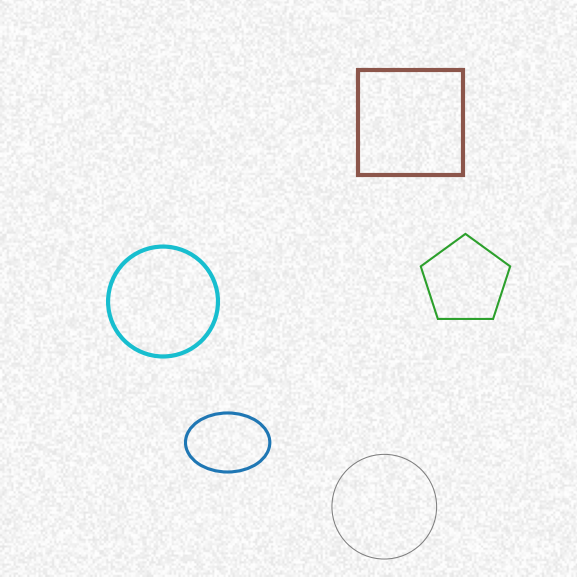[{"shape": "oval", "thickness": 1.5, "radius": 0.37, "center": [0.394, 0.233]}, {"shape": "pentagon", "thickness": 1, "radius": 0.41, "center": [0.806, 0.513]}, {"shape": "square", "thickness": 2, "radius": 0.45, "center": [0.711, 0.787]}, {"shape": "circle", "thickness": 0.5, "radius": 0.45, "center": [0.665, 0.122]}, {"shape": "circle", "thickness": 2, "radius": 0.48, "center": [0.282, 0.477]}]